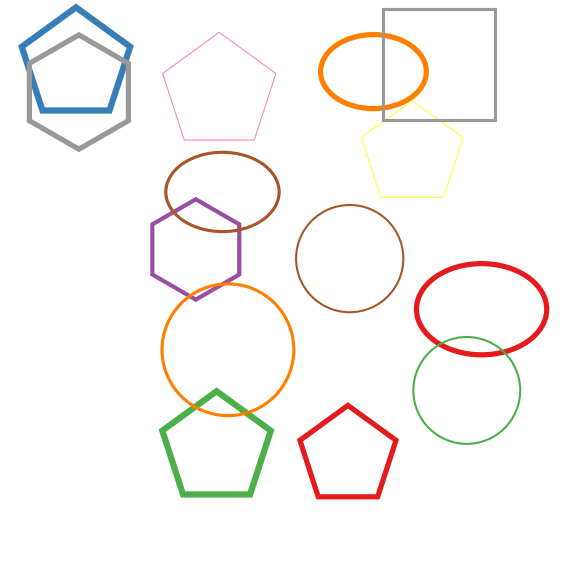[{"shape": "pentagon", "thickness": 2.5, "radius": 0.44, "center": [0.603, 0.21]}, {"shape": "oval", "thickness": 2.5, "radius": 0.56, "center": [0.834, 0.464]}, {"shape": "pentagon", "thickness": 3, "radius": 0.49, "center": [0.132, 0.888]}, {"shape": "circle", "thickness": 1, "radius": 0.46, "center": [0.808, 0.323]}, {"shape": "pentagon", "thickness": 3, "radius": 0.49, "center": [0.375, 0.223]}, {"shape": "hexagon", "thickness": 2, "radius": 0.43, "center": [0.339, 0.567]}, {"shape": "circle", "thickness": 1.5, "radius": 0.57, "center": [0.395, 0.394]}, {"shape": "oval", "thickness": 2.5, "radius": 0.46, "center": [0.647, 0.875]}, {"shape": "pentagon", "thickness": 0.5, "radius": 0.46, "center": [0.714, 0.732]}, {"shape": "oval", "thickness": 1.5, "radius": 0.49, "center": [0.385, 0.667]}, {"shape": "circle", "thickness": 1, "radius": 0.46, "center": [0.606, 0.551]}, {"shape": "pentagon", "thickness": 0.5, "radius": 0.52, "center": [0.38, 0.84]}, {"shape": "square", "thickness": 1.5, "radius": 0.48, "center": [0.76, 0.887]}, {"shape": "hexagon", "thickness": 2.5, "radius": 0.5, "center": [0.137, 0.84]}]